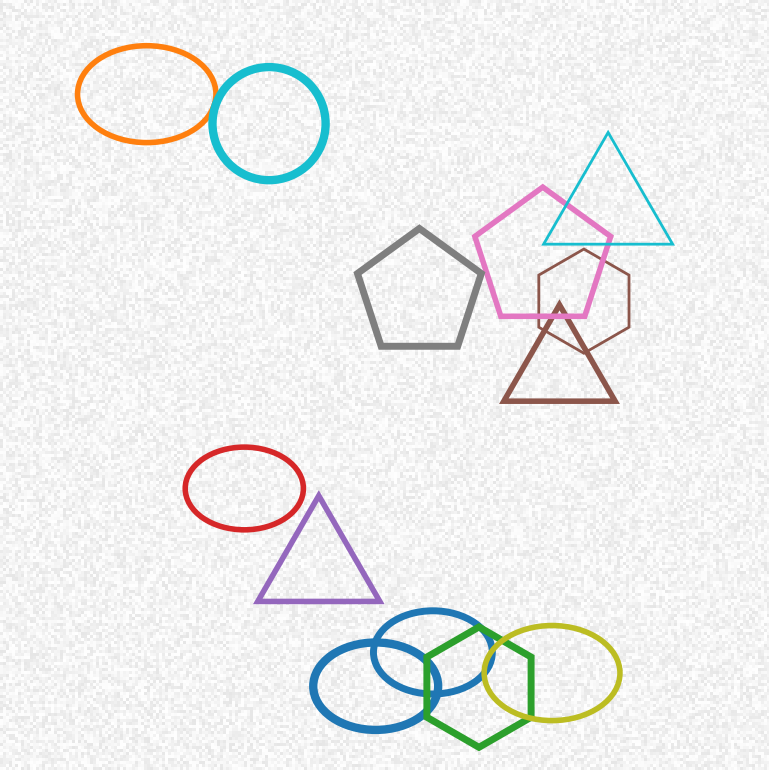[{"shape": "oval", "thickness": 2.5, "radius": 0.39, "center": [0.562, 0.153]}, {"shape": "oval", "thickness": 3, "radius": 0.41, "center": [0.488, 0.109]}, {"shape": "oval", "thickness": 2, "radius": 0.45, "center": [0.191, 0.878]}, {"shape": "hexagon", "thickness": 2.5, "radius": 0.39, "center": [0.622, 0.108]}, {"shape": "oval", "thickness": 2, "radius": 0.38, "center": [0.317, 0.366]}, {"shape": "triangle", "thickness": 2, "radius": 0.46, "center": [0.414, 0.265]}, {"shape": "hexagon", "thickness": 1, "radius": 0.34, "center": [0.758, 0.609]}, {"shape": "triangle", "thickness": 2, "radius": 0.42, "center": [0.727, 0.521]}, {"shape": "pentagon", "thickness": 2, "radius": 0.46, "center": [0.705, 0.664]}, {"shape": "pentagon", "thickness": 2.5, "radius": 0.42, "center": [0.545, 0.619]}, {"shape": "oval", "thickness": 2, "radius": 0.44, "center": [0.717, 0.126]}, {"shape": "triangle", "thickness": 1, "radius": 0.48, "center": [0.79, 0.731]}, {"shape": "circle", "thickness": 3, "radius": 0.37, "center": [0.349, 0.839]}]